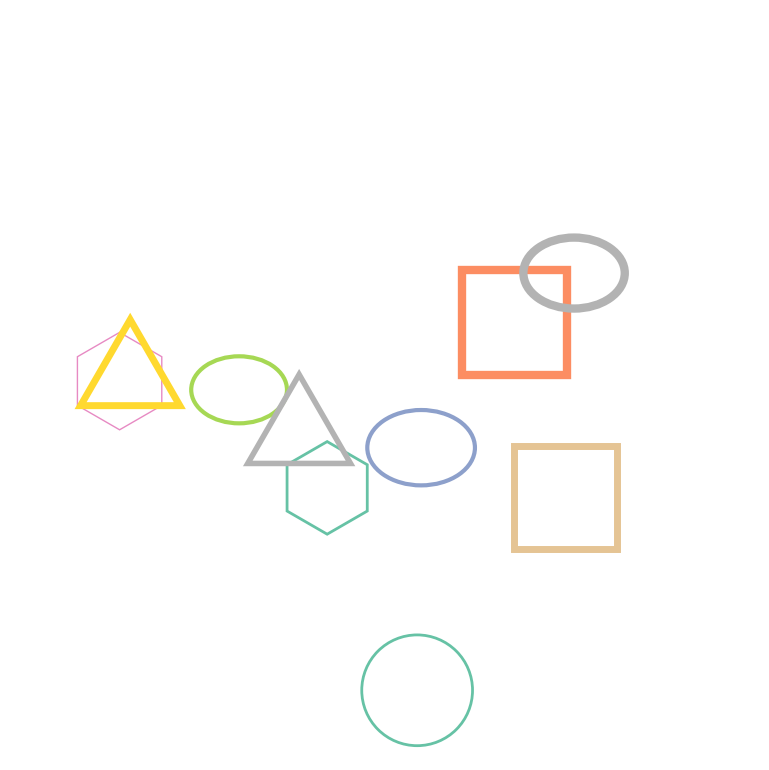[{"shape": "circle", "thickness": 1, "radius": 0.36, "center": [0.542, 0.104]}, {"shape": "hexagon", "thickness": 1, "radius": 0.3, "center": [0.425, 0.366]}, {"shape": "square", "thickness": 3, "radius": 0.34, "center": [0.668, 0.581]}, {"shape": "oval", "thickness": 1.5, "radius": 0.35, "center": [0.547, 0.419]}, {"shape": "hexagon", "thickness": 0.5, "radius": 0.32, "center": [0.155, 0.505]}, {"shape": "oval", "thickness": 1.5, "radius": 0.31, "center": [0.311, 0.494]}, {"shape": "triangle", "thickness": 2.5, "radius": 0.37, "center": [0.169, 0.51]}, {"shape": "square", "thickness": 2.5, "radius": 0.33, "center": [0.734, 0.354]}, {"shape": "triangle", "thickness": 2, "radius": 0.39, "center": [0.388, 0.437]}, {"shape": "oval", "thickness": 3, "radius": 0.33, "center": [0.746, 0.645]}]